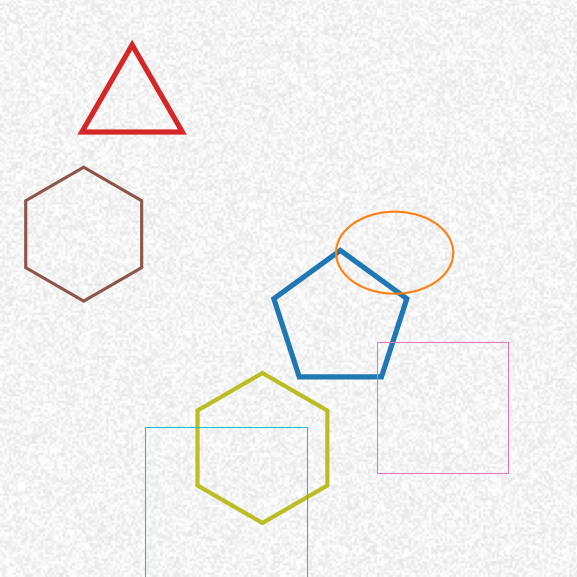[{"shape": "pentagon", "thickness": 2.5, "radius": 0.61, "center": [0.589, 0.444]}, {"shape": "oval", "thickness": 1, "radius": 0.51, "center": [0.683, 0.562]}, {"shape": "triangle", "thickness": 2.5, "radius": 0.5, "center": [0.229, 0.821]}, {"shape": "hexagon", "thickness": 1.5, "radius": 0.58, "center": [0.145, 0.594]}, {"shape": "square", "thickness": 0.5, "radius": 0.57, "center": [0.766, 0.294]}, {"shape": "hexagon", "thickness": 2, "radius": 0.65, "center": [0.454, 0.223]}, {"shape": "square", "thickness": 0.5, "radius": 0.7, "center": [0.391, 0.119]}]